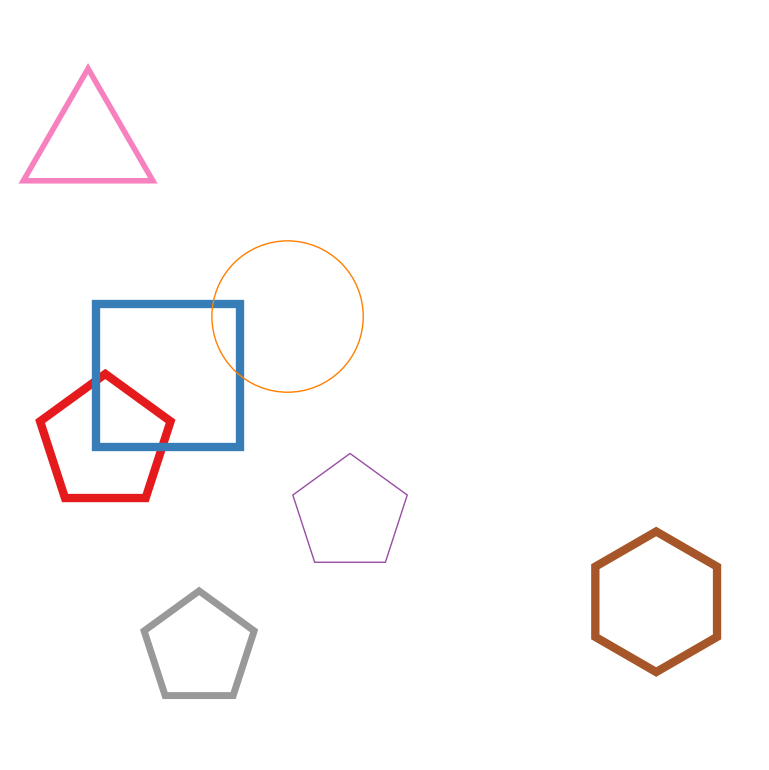[{"shape": "pentagon", "thickness": 3, "radius": 0.45, "center": [0.137, 0.425]}, {"shape": "square", "thickness": 3, "radius": 0.47, "center": [0.218, 0.512]}, {"shape": "pentagon", "thickness": 0.5, "radius": 0.39, "center": [0.455, 0.333]}, {"shape": "circle", "thickness": 0.5, "radius": 0.49, "center": [0.373, 0.589]}, {"shape": "hexagon", "thickness": 3, "radius": 0.46, "center": [0.852, 0.218]}, {"shape": "triangle", "thickness": 2, "radius": 0.49, "center": [0.114, 0.814]}, {"shape": "pentagon", "thickness": 2.5, "radius": 0.38, "center": [0.259, 0.157]}]